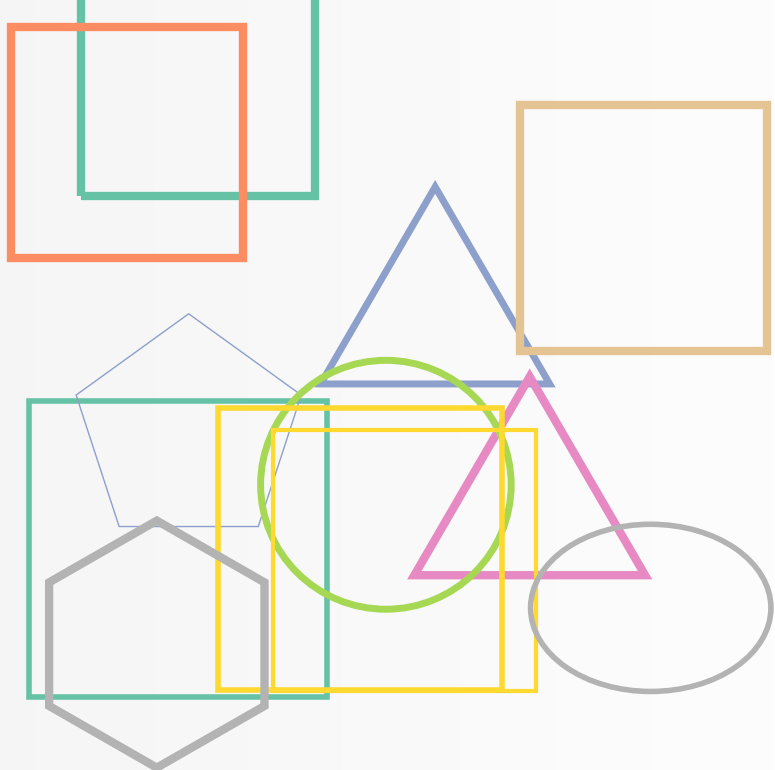[{"shape": "square", "thickness": 2, "radius": 0.96, "center": [0.23, 0.287]}, {"shape": "square", "thickness": 3, "radius": 0.76, "center": [0.256, 0.897]}, {"shape": "square", "thickness": 3, "radius": 0.75, "center": [0.164, 0.815]}, {"shape": "pentagon", "thickness": 0.5, "radius": 0.76, "center": [0.243, 0.44]}, {"shape": "triangle", "thickness": 2.5, "radius": 0.85, "center": [0.561, 0.587]}, {"shape": "triangle", "thickness": 3, "radius": 0.86, "center": [0.684, 0.339]}, {"shape": "circle", "thickness": 2.5, "radius": 0.81, "center": [0.498, 0.37]}, {"shape": "square", "thickness": 1.5, "radius": 0.85, "center": [0.522, 0.272]}, {"shape": "square", "thickness": 2, "radius": 0.92, "center": [0.464, 0.286]}, {"shape": "square", "thickness": 3, "radius": 0.8, "center": [0.83, 0.704]}, {"shape": "hexagon", "thickness": 3, "radius": 0.8, "center": [0.202, 0.163]}, {"shape": "oval", "thickness": 2, "radius": 0.78, "center": [0.84, 0.211]}]